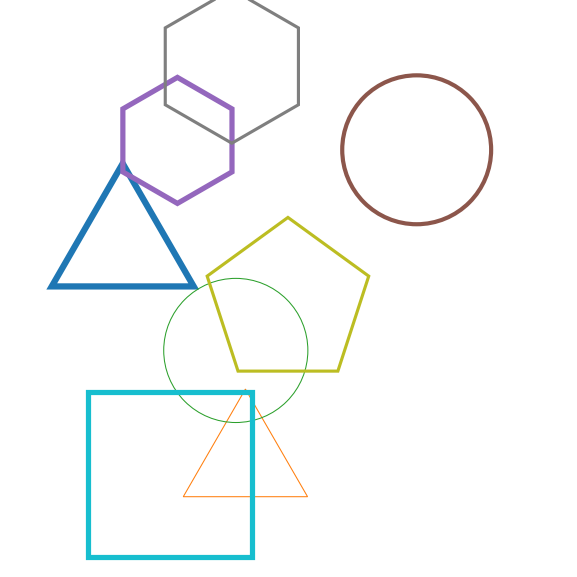[{"shape": "triangle", "thickness": 3, "radius": 0.71, "center": [0.213, 0.574]}, {"shape": "triangle", "thickness": 0.5, "radius": 0.62, "center": [0.425, 0.201]}, {"shape": "circle", "thickness": 0.5, "radius": 0.62, "center": [0.408, 0.392]}, {"shape": "hexagon", "thickness": 2.5, "radius": 0.55, "center": [0.307, 0.756]}, {"shape": "circle", "thickness": 2, "radius": 0.64, "center": [0.722, 0.74]}, {"shape": "hexagon", "thickness": 1.5, "radius": 0.67, "center": [0.401, 0.884]}, {"shape": "pentagon", "thickness": 1.5, "radius": 0.74, "center": [0.499, 0.476]}, {"shape": "square", "thickness": 2.5, "radius": 0.71, "center": [0.294, 0.178]}]